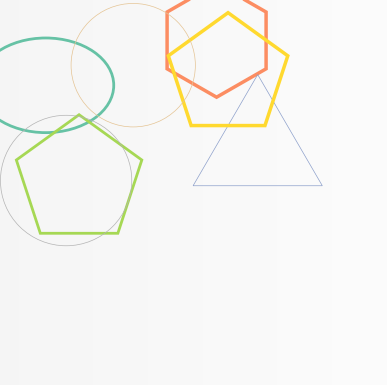[{"shape": "oval", "thickness": 2, "radius": 0.88, "center": [0.118, 0.778]}, {"shape": "hexagon", "thickness": 2.5, "radius": 0.74, "center": [0.559, 0.895]}, {"shape": "triangle", "thickness": 0.5, "radius": 0.96, "center": [0.665, 0.614]}, {"shape": "pentagon", "thickness": 2, "radius": 0.85, "center": [0.204, 0.532]}, {"shape": "pentagon", "thickness": 2.5, "radius": 0.81, "center": [0.589, 0.805]}, {"shape": "circle", "thickness": 0.5, "radius": 0.8, "center": [0.344, 0.831]}, {"shape": "circle", "thickness": 0.5, "radius": 0.85, "center": [0.171, 0.531]}]